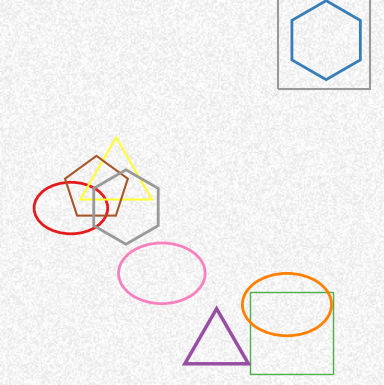[{"shape": "oval", "thickness": 2, "radius": 0.48, "center": [0.184, 0.46]}, {"shape": "hexagon", "thickness": 2, "radius": 0.51, "center": [0.847, 0.896]}, {"shape": "square", "thickness": 1, "radius": 0.53, "center": [0.757, 0.136]}, {"shape": "triangle", "thickness": 2.5, "radius": 0.48, "center": [0.563, 0.103]}, {"shape": "oval", "thickness": 2, "radius": 0.58, "center": [0.745, 0.209]}, {"shape": "triangle", "thickness": 1.5, "radius": 0.54, "center": [0.302, 0.536]}, {"shape": "pentagon", "thickness": 1.5, "radius": 0.43, "center": [0.251, 0.509]}, {"shape": "oval", "thickness": 2, "radius": 0.56, "center": [0.42, 0.29]}, {"shape": "square", "thickness": 1.5, "radius": 0.59, "center": [0.841, 0.888]}, {"shape": "hexagon", "thickness": 2, "radius": 0.48, "center": [0.327, 0.462]}]